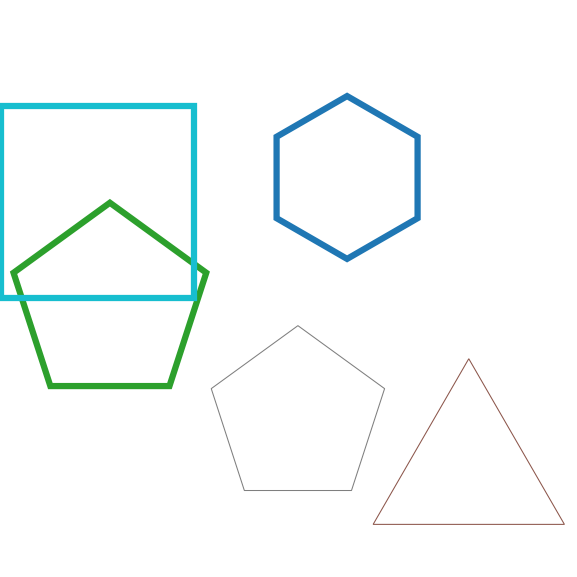[{"shape": "hexagon", "thickness": 3, "radius": 0.7, "center": [0.601, 0.692]}, {"shape": "pentagon", "thickness": 3, "radius": 0.88, "center": [0.19, 0.473]}, {"shape": "triangle", "thickness": 0.5, "radius": 0.96, "center": [0.812, 0.187]}, {"shape": "pentagon", "thickness": 0.5, "radius": 0.79, "center": [0.516, 0.277]}, {"shape": "square", "thickness": 3, "radius": 0.83, "center": [0.169, 0.649]}]